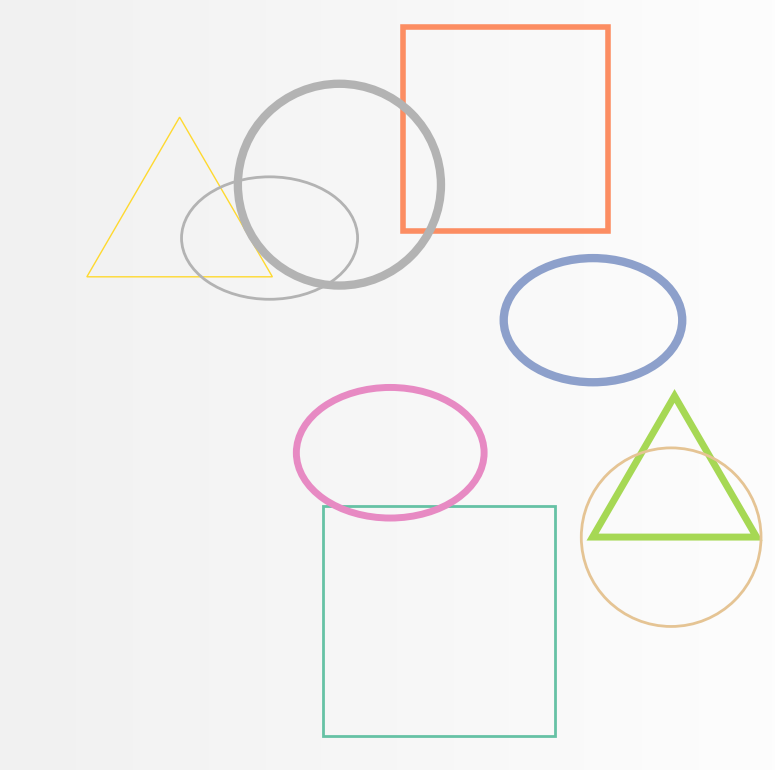[{"shape": "square", "thickness": 1, "radius": 0.75, "center": [0.566, 0.193]}, {"shape": "square", "thickness": 2, "radius": 0.66, "center": [0.653, 0.832]}, {"shape": "oval", "thickness": 3, "radius": 0.58, "center": [0.765, 0.584]}, {"shape": "oval", "thickness": 2.5, "radius": 0.61, "center": [0.504, 0.412]}, {"shape": "triangle", "thickness": 2.5, "radius": 0.61, "center": [0.87, 0.364]}, {"shape": "triangle", "thickness": 0.5, "radius": 0.69, "center": [0.232, 0.71]}, {"shape": "circle", "thickness": 1, "radius": 0.58, "center": [0.866, 0.302]}, {"shape": "oval", "thickness": 1, "radius": 0.57, "center": [0.348, 0.691]}, {"shape": "circle", "thickness": 3, "radius": 0.66, "center": [0.438, 0.76]}]